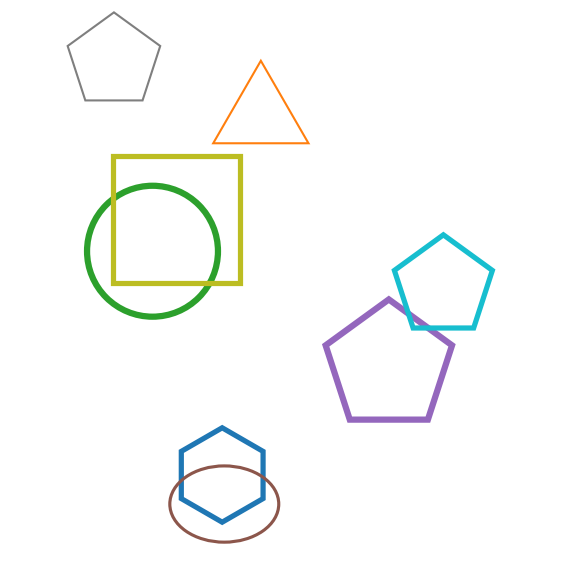[{"shape": "hexagon", "thickness": 2.5, "radius": 0.41, "center": [0.385, 0.177]}, {"shape": "triangle", "thickness": 1, "radius": 0.48, "center": [0.452, 0.799]}, {"shape": "circle", "thickness": 3, "radius": 0.57, "center": [0.264, 0.564]}, {"shape": "pentagon", "thickness": 3, "radius": 0.58, "center": [0.673, 0.366]}, {"shape": "oval", "thickness": 1.5, "radius": 0.47, "center": [0.388, 0.126]}, {"shape": "pentagon", "thickness": 1, "radius": 0.42, "center": [0.197, 0.893]}, {"shape": "square", "thickness": 2.5, "radius": 0.55, "center": [0.306, 0.619]}, {"shape": "pentagon", "thickness": 2.5, "radius": 0.45, "center": [0.768, 0.503]}]